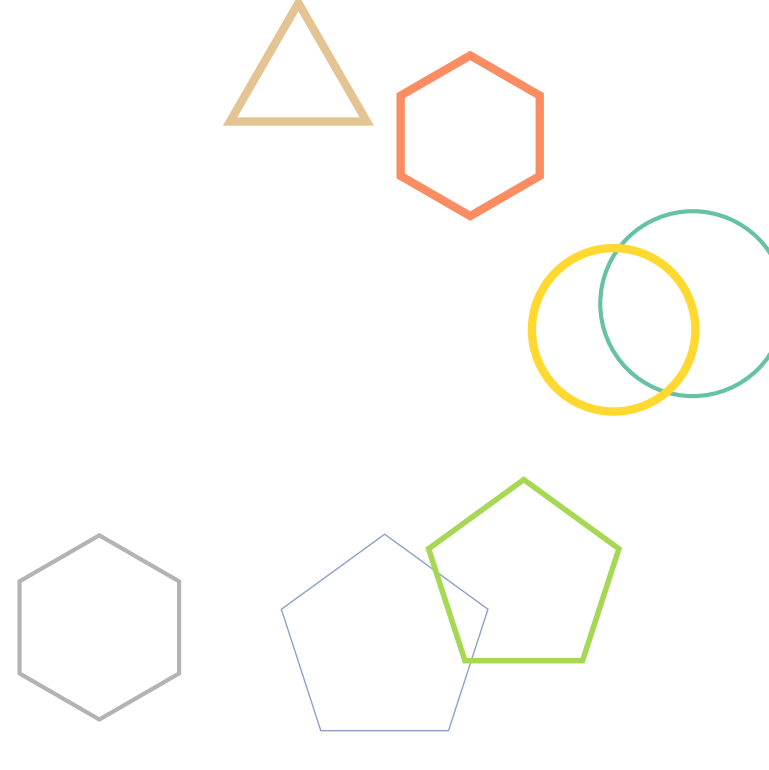[{"shape": "circle", "thickness": 1.5, "radius": 0.6, "center": [0.9, 0.606]}, {"shape": "hexagon", "thickness": 3, "radius": 0.52, "center": [0.611, 0.824]}, {"shape": "pentagon", "thickness": 0.5, "radius": 0.71, "center": [0.5, 0.165]}, {"shape": "pentagon", "thickness": 2, "radius": 0.65, "center": [0.68, 0.247]}, {"shape": "circle", "thickness": 3, "radius": 0.53, "center": [0.797, 0.572]}, {"shape": "triangle", "thickness": 3, "radius": 0.51, "center": [0.388, 0.893]}, {"shape": "hexagon", "thickness": 1.5, "radius": 0.6, "center": [0.129, 0.185]}]